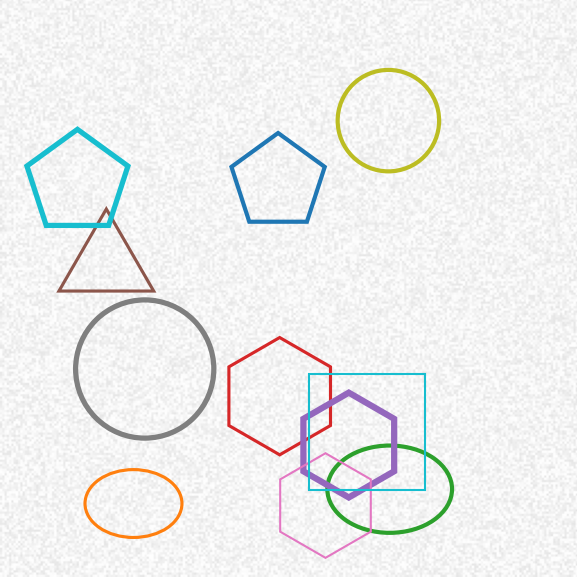[{"shape": "pentagon", "thickness": 2, "radius": 0.42, "center": [0.482, 0.684]}, {"shape": "oval", "thickness": 1.5, "radius": 0.42, "center": [0.231, 0.127]}, {"shape": "oval", "thickness": 2, "radius": 0.54, "center": [0.675, 0.152]}, {"shape": "hexagon", "thickness": 1.5, "radius": 0.51, "center": [0.484, 0.313]}, {"shape": "hexagon", "thickness": 3, "radius": 0.45, "center": [0.604, 0.228]}, {"shape": "triangle", "thickness": 1.5, "radius": 0.47, "center": [0.184, 0.543]}, {"shape": "hexagon", "thickness": 1, "radius": 0.45, "center": [0.564, 0.124]}, {"shape": "circle", "thickness": 2.5, "radius": 0.6, "center": [0.251, 0.36]}, {"shape": "circle", "thickness": 2, "radius": 0.44, "center": [0.673, 0.79]}, {"shape": "square", "thickness": 1, "radius": 0.5, "center": [0.635, 0.251]}, {"shape": "pentagon", "thickness": 2.5, "radius": 0.46, "center": [0.134, 0.683]}]